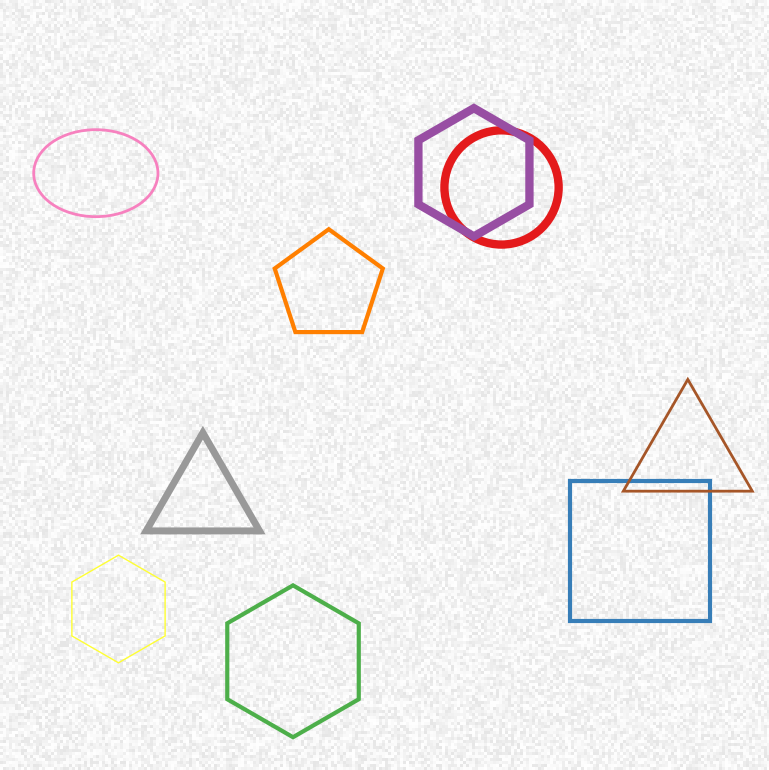[{"shape": "circle", "thickness": 3, "radius": 0.37, "center": [0.651, 0.757]}, {"shape": "square", "thickness": 1.5, "radius": 0.45, "center": [0.831, 0.285]}, {"shape": "hexagon", "thickness": 1.5, "radius": 0.49, "center": [0.381, 0.141]}, {"shape": "hexagon", "thickness": 3, "radius": 0.42, "center": [0.615, 0.776]}, {"shape": "pentagon", "thickness": 1.5, "radius": 0.37, "center": [0.427, 0.628]}, {"shape": "hexagon", "thickness": 0.5, "radius": 0.35, "center": [0.154, 0.209]}, {"shape": "triangle", "thickness": 1, "radius": 0.48, "center": [0.893, 0.41]}, {"shape": "oval", "thickness": 1, "radius": 0.4, "center": [0.124, 0.775]}, {"shape": "triangle", "thickness": 2.5, "radius": 0.43, "center": [0.263, 0.353]}]